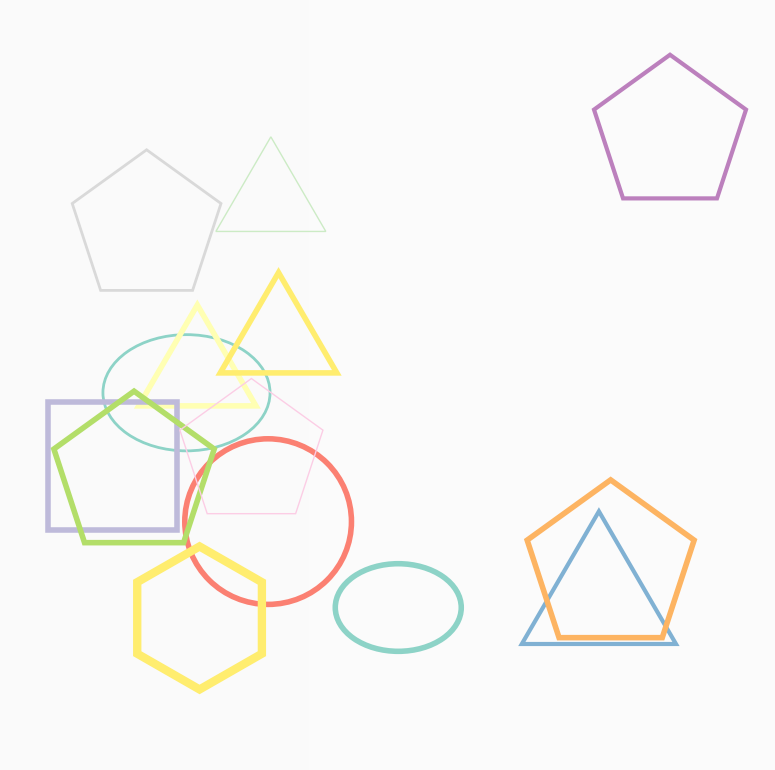[{"shape": "oval", "thickness": 2, "radius": 0.41, "center": [0.514, 0.211]}, {"shape": "oval", "thickness": 1, "radius": 0.54, "center": [0.241, 0.49]}, {"shape": "triangle", "thickness": 2, "radius": 0.44, "center": [0.255, 0.517]}, {"shape": "square", "thickness": 2, "radius": 0.42, "center": [0.145, 0.395]}, {"shape": "circle", "thickness": 2, "radius": 0.54, "center": [0.346, 0.323]}, {"shape": "triangle", "thickness": 1.5, "radius": 0.57, "center": [0.773, 0.221]}, {"shape": "pentagon", "thickness": 2, "radius": 0.57, "center": [0.788, 0.264]}, {"shape": "pentagon", "thickness": 2, "radius": 0.54, "center": [0.173, 0.383]}, {"shape": "pentagon", "thickness": 0.5, "radius": 0.49, "center": [0.324, 0.411]}, {"shape": "pentagon", "thickness": 1, "radius": 0.5, "center": [0.189, 0.705]}, {"shape": "pentagon", "thickness": 1.5, "radius": 0.52, "center": [0.865, 0.826]}, {"shape": "triangle", "thickness": 0.5, "radius": 0.41, "center": [0.349, 0.74]}, {"shape": "triangle", "thickness": 2, "radius": 0.43, "center": [0.359, 0.559]}, {"shape": "hexagon", "thickness": 3, "radius": 0.46, "center": [0.258, 0.197]}]